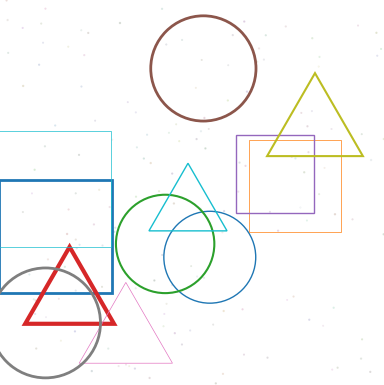[{"shape": "square", "thickness": 2, "radius": 0.73, "center": [0.144, 0.386]}, {"shape": "circle", "thickness": 1, "radius": 0.6, "center": [0.545, 0.332]}, {"shape": "square", "thickness": 0.5, "radius": 0.6, "center": [0.767, 0.518]}, {"shape": "circle", "thickness": 1.5, "radius": 0.64, "center": [0.429, 0.366]}, {"shape": "triangle", "thickness": 3, "radius": 0.67, "center": [0.181, 0.226]}, {"shape": "square", "thickness": 1, "radius": 0.51, "center": [0.714, 0.547]}, {"shape": "circle", "thickness": 2, "radius": 0.68, "center": [0.528, 0.822]}, {"shape": "triangle", "thickness": 0.5, "radius": 0.7, "center": [0.327, 0.127]}, {"shape": "circle", "thickness": 2, "radius": 0.71, "center": [0.118, 0.161]}, {"shape": "triangle", "thickness": 1.5, "radius": 0.72, "center": [0.818, 0.666]}, {"shape": "square", "thickness": 0.5, "radius": 0.75, "center": [0.137, 0.509]}, {"shape": "triangle", "thickness": 1, "radius": 0.59, "center": [0.488, 0.459]}]